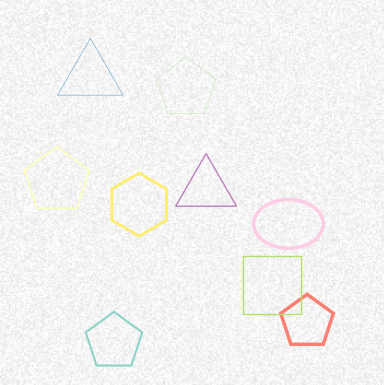[{"shape": "pentagon", "thickness": 1.5, "radius": 0.39, "center": [0.296, 0.113]}, {"shape": "pentagon", "thickness": 1, "radius": 0.44, "center": [0.148, 0.53]}, {"shape": "pentagon", "thickness": 2.5, "radius": 0.36, "center": [0.798, 0.164]}, {"shape": "triangle", "thickness": 0.5, "radius": 0.49, "center": [0.235, 0.802]}, {"shape": "square", "thickness": 1, "radius": 0.37, "center": [0.707, 0.259]}, {"shape": "oval", "thickness": 2.5, "radius": 0.45, "center": [0.749, 0.418]}, {"shape": "triangle", "thickness": 1, "radius": 0.46, "center": [0.535, 0.51]}, {"shape": "pentagon", "thickness": 0.5, "radius": 0.4, "center": [0.483, 0.77]}, {"shape": "hexagon", "thickness": 2, "radius": 0.41, "center": [0.361, 0.469]}]